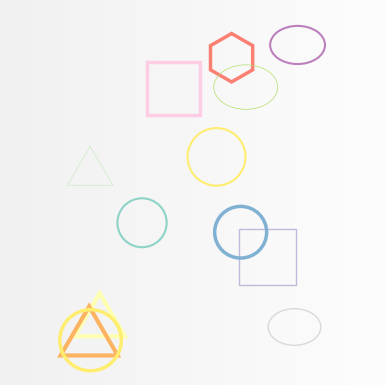[{"shape": "circle", "thickness": 1.5, "radius": 0.32, "center": [0.367, 0.421]}, {"shape": "triangle", "thickness": 3, "radius": 0.37, "center": [0.257, 0.164]}, {"shape": "square", "thickness": 1, "radius": 0.36, "center": [0.69, 0.332]}, {"shape": "hexagon", "thickness": 2.5, "radius": 0.31, "center": [0.598, 0.85]}, {"shape": "circle", "thickness": 2.5, "radius": 0.34, "center": [0.621, 0.397]}, {"shape": "triangle", "thickness": 3, "radius": 0.42, "center": [0.23, 0.119]}, {"shape": "oval", "thickness": 0.5, "radius": 0.41, "center": [0.634, 0.774]}, {"shape": "square", "thickness": 2.5, "radius": 0.34, "center": [0.448, 0.77]}, {"shape": "oval", "thickness": 1, "radius": 0.34, "center": [0.76, 0.151]}, {"shape": "oval", "thickness": 1.5, "radius": 0.35, "center": [0.768, 0.883]}, {"shape": "triangle", "thickness": 0.5, "radius": 0.34, "center": [0.233, 0.553]}, {"shape": "circle", "thickness": 1.5, "radius": 0.37, "center": [0.559, 0.593]}, {"shape": "circle", "thickness": 2.5, "radius": 0.4, "center": [0.234, 0.116]}]